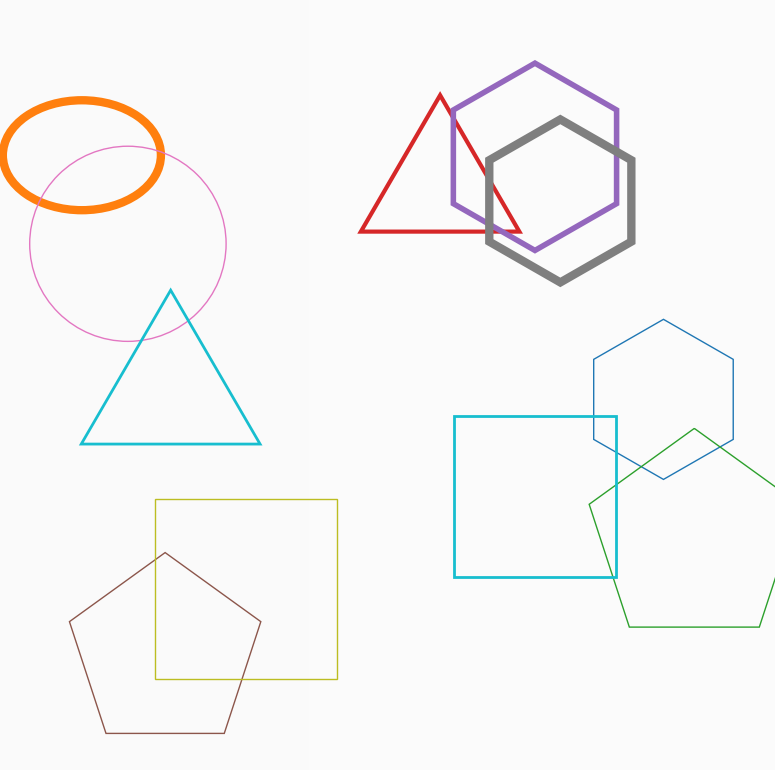[{"shape": "hexagon", "thickness": 0.5, "radius": 0.52, "center": [0.856, 0.481]}, {"shape": "oval", "thickness": 3, "radius": 0.51, "center": [0.106, 0.798]}, {"shape": "pentagon", "thickness": 0.5, "radius": 0.71, "center": [0.896, 0.301]}, {"shape": "triangle", "thickness": 1.5, "radius": 0.59, "center": [0.568, 0.758]}, {"shape": "hexagon", "thickness": 2, "radius": 0.61, "center": [0.69, 0.796]}, {"shape": "pentagon", "thickness": 0.5, "radius": 0.65, "center": [0.213, 0.153]}, {"shape": "circle", "thickness": 0.5, "radius": 0.63, "center": [0.165, 0.683]}, {"shape": "hexagon", "thickness": 3, "radius": 0.53, "center": [0.723, 0.739]}, {"shape": "square", "thickness": 0.5, "radius": 0.59, "center": [0.317, 0.235]}, {"shape": "triangle", "thickness": 1, "radius": 0.67, "center": [0.22, 0.49]}, {"shape": "square", "thickness": 1, "radius": 0.52, "center": [0.691, 0.356]}]